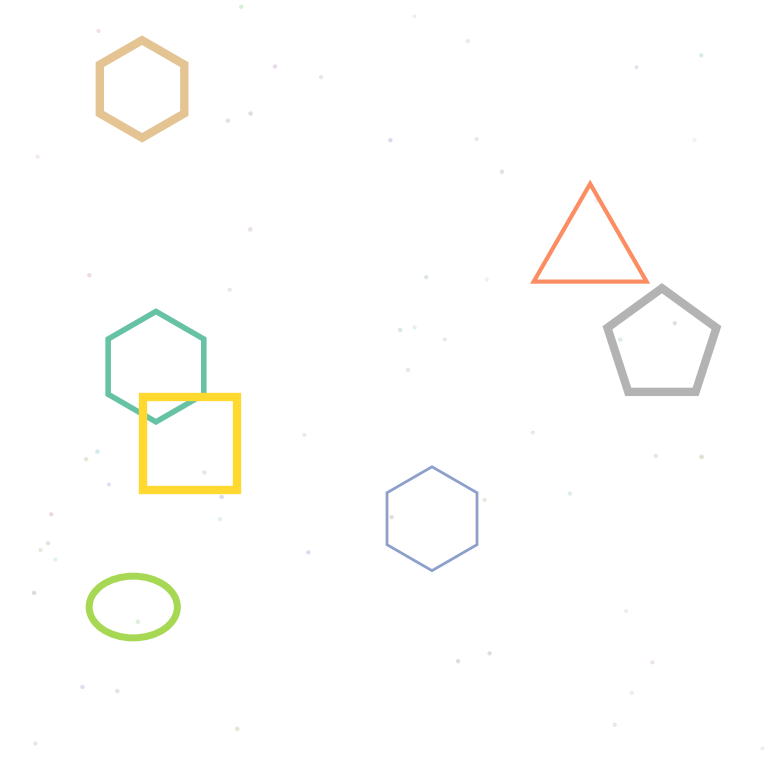[{"shape": "hexagon", "thickness": 2, "radius": 0.36, "center": [0.203, 0.524]}, {"shape": "triangle", "thickness": 1.5, "radius": 0.42, "center": [0.766, 0.677]}, {"shape": "hexagon", "thickness": 1, "radius": 0.34, "center": [0.561, 0.326]}, {"shape": "oval", "thickness": 2.5, "radius": 0.29, "center": [0.173, 0.212]}, {"shape": "square", "thickness": 3, "radius": 0.3, "center": [0.247, 0.424]}, {"shape": "hexagon", "thickness": 3, "radius": 0.32, "center": [0.184, 0.884]}, {"shape": "pentagon", "thickness": 3, "radius": 0.37, "center": [0.86, 0.551]}]